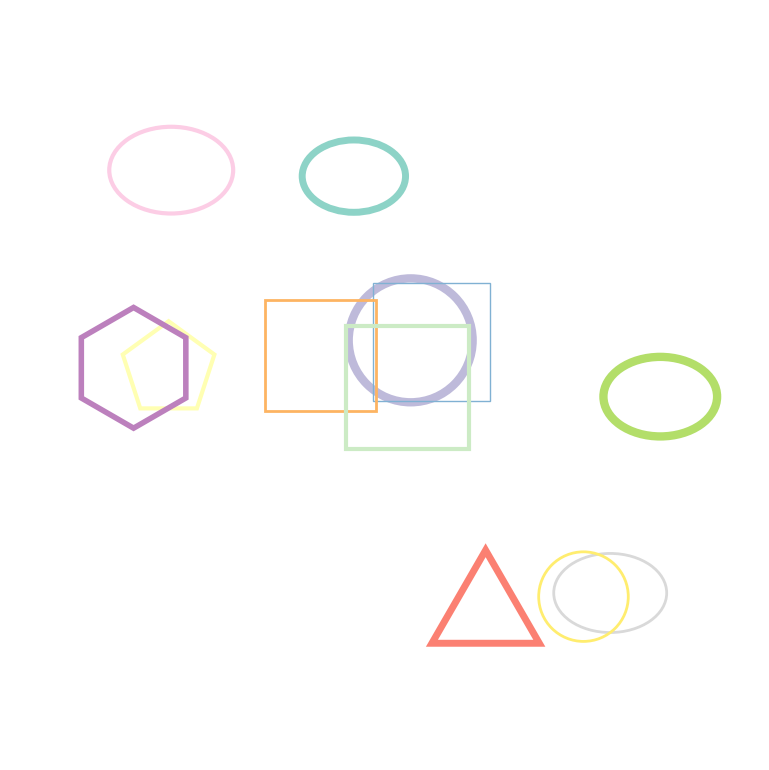[{"shape": "oval", "thickness": 2.5, "radius": 0.34, "center": [0.46, 0.771]}, {"shape": "pentagon", "thickness": 1.5, "radius": 0.31, "center": [0.219, 0.52]}, {"shape": "circle", "thickness": 3, "radius": 0.4, "center": [0.533, 0.558]}, {"shape": "triangle", "thickness": 2.5, "radius": 0.4, "center": [0.631, 0.205]}, {"shape": "square", "thickness": 0.5, "radius": 0.38, "center": [0.561, 0.556]}, {"shape": "square", "thickness": 1, "radius": 0.36, "center": [0.416, 0.538]}, {"shape": "oval", "thickness": 3, "radius": 0.37, "center": [0.857, 0.485]}, {"shape": "oval", "thickness": 1.5, "radius": 0.4, "center": [0.222, 0.779]}, {"shape": "oval", "thickness": 1, "radius": 0.37, "center": [0.792, 0.23]}, {"shape": "hexagon", "thickness": 2, "radius": 0.39, "center": [0.173, 0.522]}, {"shape": "square", "thickness": 1.5, "radius": 0.4, "center": [0.53, 0.497]}, {"shape": "circle", "thickness": 1, "radius": 0.29, "center": [0.758, 0.225]}]